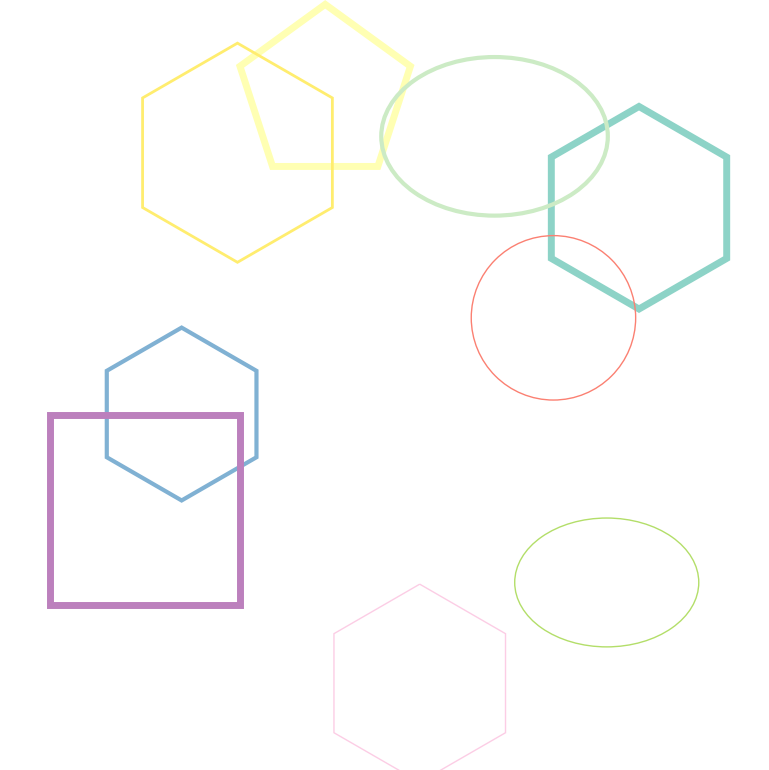[{"shape": "hexagon", "thickness": 2.5, "radius": 0.66, "center": [0.83, 0.73]}, {"shape": "pentagon", "thickness": 2.5, "radius": 0.58, "center": [0.422, 0.878]}, {"shape": "circle", "thickness": 0.5, "radius": 0.53, "center": [0.719, 0.587]}, {"shape": "hexagon", "thickness": 1.5, "radius": 0.56, "center": [0.236, 0.462]}, {"shape": "oval", "thickness": 0.5, "radius": 0.6, "center": [0.788, 0.244]}, {"shape": "hexagon", "thickness": 0.5, "radius": 0.64, "center": [0.545, 0.113]}, {"shape": "square", "thickness": 2.5, "radius": 0.61, "center": [0.188, 0.338]}, {"shape": "oval", "thickness": 1.5, "radius": 0.74, "center": [0.642, 0.823]}, {"shape": "hexagon", "thickness": 1, "radius": 0.71, "center": [0.308, 0.802]}]